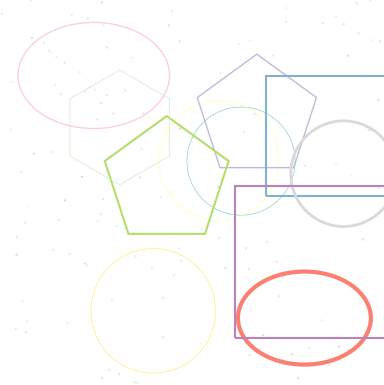[{"shape": "circle", "thickness": 0.5, "radius": 0.7, "center": [0.626, 0.581]}, {"shape": "circle", "thickness": 0.5, "radius": 0.78, "center": [0.568, 0.583]}, {"shape": "pentagon", "thickness": 1, "radius": 0.81, "center": [0.667, 0.696]}, {"shape": "oval", "thickness": 3, "radius": 0.86, "center": [0.791, 0.174]}, {"shape": "square", "thickness": 1.5, "radius": 0.78, "center": [0.846, 0.647]}, {"shape": "pentagon", "thickness": 1.5, "radius": 0.85, "center": [0.433, 0.529]}, {"shape": "oval", "thickness": 1, "radius": 0.98, "center": [0.244, 0.804]}, {"shape": "circle", "thickness": 2, "radius": 0.69, "center": [0.892, 0.549]}, {"shape": "square", "thickness": 1.5, "radius": 0.99, "center": [0.808, 0.319]}, {"shape": "hexagon", "thickness": 0.5, "radius": 0.74, "center": [0.311, 0.669]}, {"shape": "circle", "thickness": 0.5, "radius": 0.81, "center": [0.398, 0.193]}]